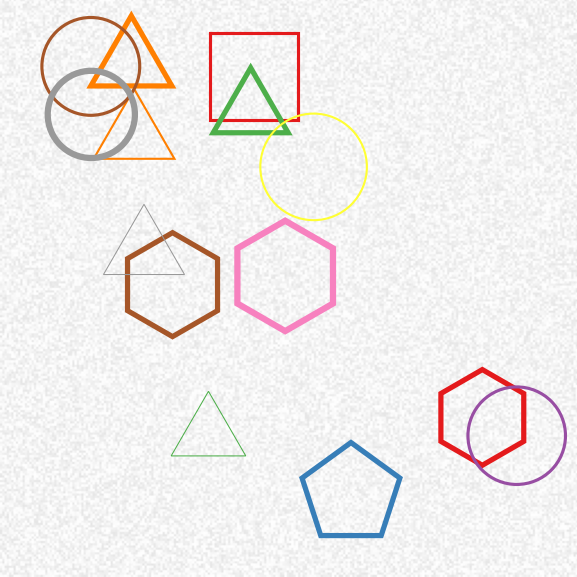[{"shape": "hexagon", "thickness": 2.5, "radius": 0.41, "center": [0.835, 0.276]}, {"shape": "square", "thickness": 1.5, "radius": 0.38, "center": [0.44, 0.867]}, {"shape": "pentagon", "thickness": 2.5, "radius": 0.45, "center": [0.608, 0.144]}, {"shape": "triangle", "thickness": 2.5, "radius": 0.37, "center": [0.434, 0.807]}, {"shape": "triangle", "thickness": 0.5, "radius": 0.37, "center": [0.361, 0.247]}, {"shape": "circle", "thickness": 1.5, "radius": 0.42, "center": [0.895, 0.245]}, {"shape": "triangle", "thickness": 1, "radius": 0.4, "center": [0.232, 0.765]}, {"shape": "triangle", "thickness": 2.5, "radius": 0.4, "center": [0.227, 0.891]}, {"shape": "circle", "thickness": 1, "radius": 0.46, "center": [0.543, 0.71]}, {"shape": "hexagon", "thickness": 2.5, "radius": 0.45, "center": [0.299, 0.506]}, {"shape": "circle", "thickness": 1.5, "radius": 0.42, "center": [0.157, 0.884]}, {"shape": "hexagon", "thickness": 3, "radius": 0.48, "center": [0.494, 0.521]}, {"shape": "triangle", "thickness": 0.5, "radius": 0.41, "center": [0.249, 0.564]}, {"shape": "circle", "thickness": 3, "radius": 0.38, "center": [0.158, 0.801]}]